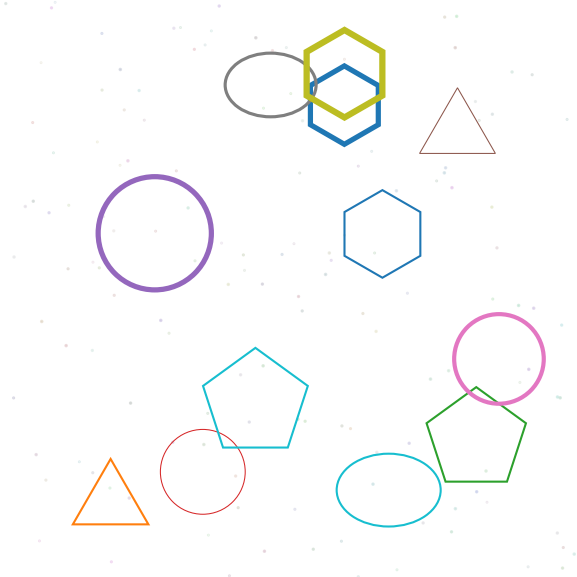[{"shape": "hexagon", "thickness": 2.5, "radius": 0.34, "center": [0.596, 0.817]}, {"shape": "hexagon", "thickness": 1, "radius": 0.38, "center": [0.662, 0.594]}, {"shape": "triangle", "thickness": 1, "radius": 0.38, "center": [0.192, 0.129]}, {"shape": "pentagon", "thickness": 1, "radius": 0.45, "center": [0.825, 0.238]}, {"shape": "circle", "thickness": 0.5, "radius": 0.37, "center": [0.351, 0.182]}, {"shape": "circle", "thickness": 2.5, "radius": 0.49, "center": [0.268, 0.595]}, {"shape": "triangle", "thickness": 0.5, "radius": 0.38, "center": [0.792, 0.771]}, {"shape": "circle", "thickness": 2, "radius": 0.39, "center": [0.864, 0.378]}, {"shape": "oval", "thickness": 1.5, "radius": 0.39, "center": [0.469, 0.852]}, {"shape": "hexagon", "thickness": 3, "radius": 0.38, "center": [0.597, 0.871]}, {"shape": "pentagon", "thickness": 1, "radius": 0.48, "center": [0.442, 0.301]}, {"shape": "oval", "thickness": 1, "radius": 0.45, "center": [0.673, 0.15]}]